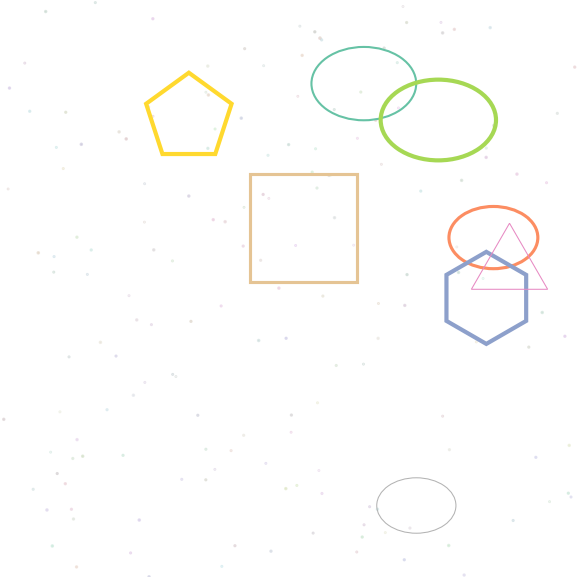[{"shape": "oval", "thickness": 1, "radius": 0.45, "center": [0.63, 0.854]}, {"shape": "oval", "thickness": 1.5, "radius": 0.38, "center": [0.854, 0.588]}, {"shape": "hexagon", "thickness": 2, "radius": 0.4, "center": [0.842, 0.483]}, {"shape": "triangle", "thickness": 0.5, "radius": 0.38, "center": [0.882, 0.536]}, {"shape": "oval", "thickness": 2, "radius": 0.5, "center": [0.759, 0.791]}, {"shape": "pentagon", "thickness": 2, "radius": 0.39, "center": [0.327, 0.795]}, {"shape": "square", "thickness": 1.5, "radius": 0.47, "center": [0.525, 0.604]}, {"shape": "oval", "thickness": 0.5, "radius": 0.34, "center": [0.721, 0.124]}]